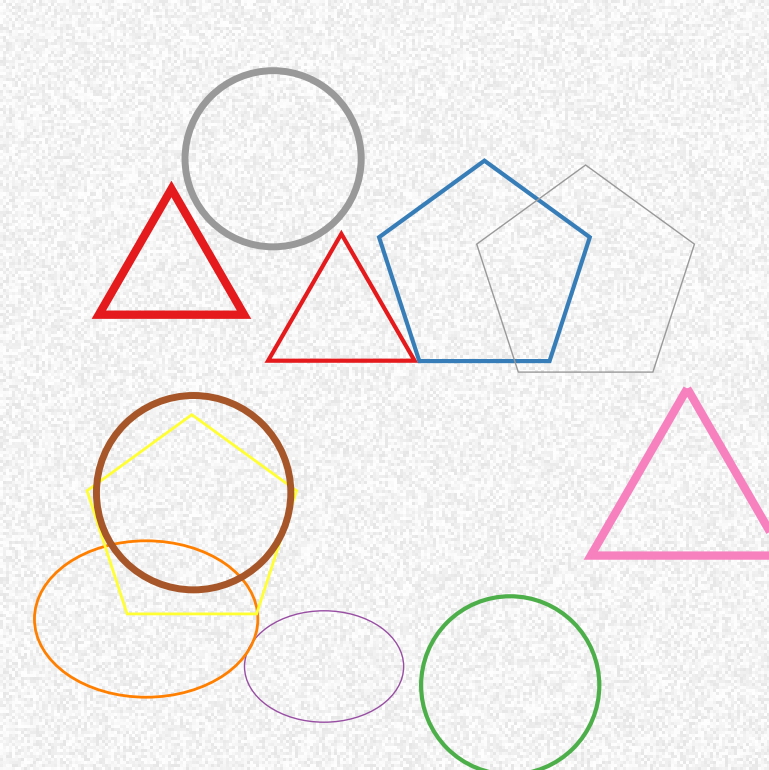[{"shape": "triangle", "thickness": 1.5, "radius": 0.55, "center": [0.443, 0.586]}, {"shape": "triangle", "thickness": 3, "radius": 0.54, "center": [0.223, 0.646]}, {"shape": "pentagon", "thickness": 1.5, "radius": 0.72, "center": [0.629, 0.647]}, {"shape": "circle", "thickness": 1.5, "radius": 0.58, "center": [0.663, 0.11]}, {"shape": "oval", "thickness": 0.5, "radius": 0.52, "center": [0.421, 0.134]}, {"shape": "oval", "thickness": 1, "radius": 0.73, "center": [0.19, 0.196]}, {"shape": "pentagon", "thickness": 1, "radius": 0.72, "center": [0.249, 0.318]}, {"shape": "circle", "thickness": 2.5, "radius": 0.63, "center": [0.251, 0.36]}, {"shape": "triangle", "thickness": 3, "radius": 0.72, "center": [0.893, 0.351]}, {"shape": "circle", "thickness": 2.5, "radius": 0.57, "center": [0.355, 0.794]}, {"shape": "pentagon", "thickness": 0.5, "radius": 0.74, "center": [0.76, 0.637]}]